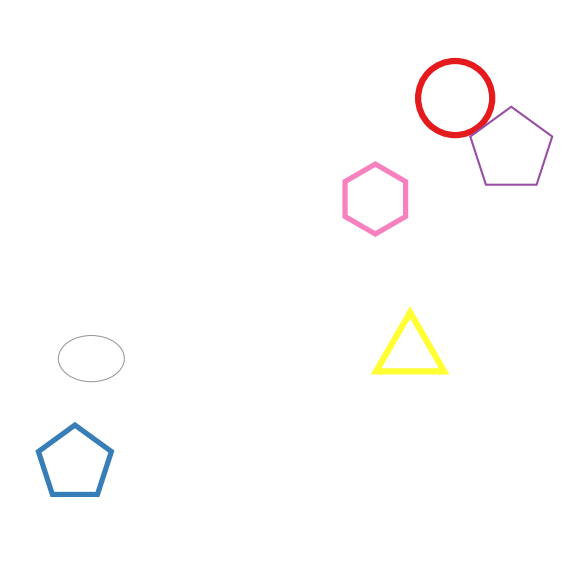[{"shape": "circle", "thickness": 3, "radius": 0.32, "center": [0.788, 0.829]}, {"shape": "pentagon", "thickness": 2.5, "radius": 0.33, "center": [0.13, 0.197]}, {"shape": "pentagon", "thickness": 1, "radius": 0.37, "center": [0.885, 0.74]}, {"shape": "triangle", "thickness": 3, "radius": 0.34, "center": [0.71, 0.39]}, {"shape": "hexagon", "thickness": 2.5, "radius": 0.3, "center": [0.65, 0.654]}, {"shape": "oval", "thickness": 0.5, "radius": 0.29, "center": [0.158, 0.378]}]